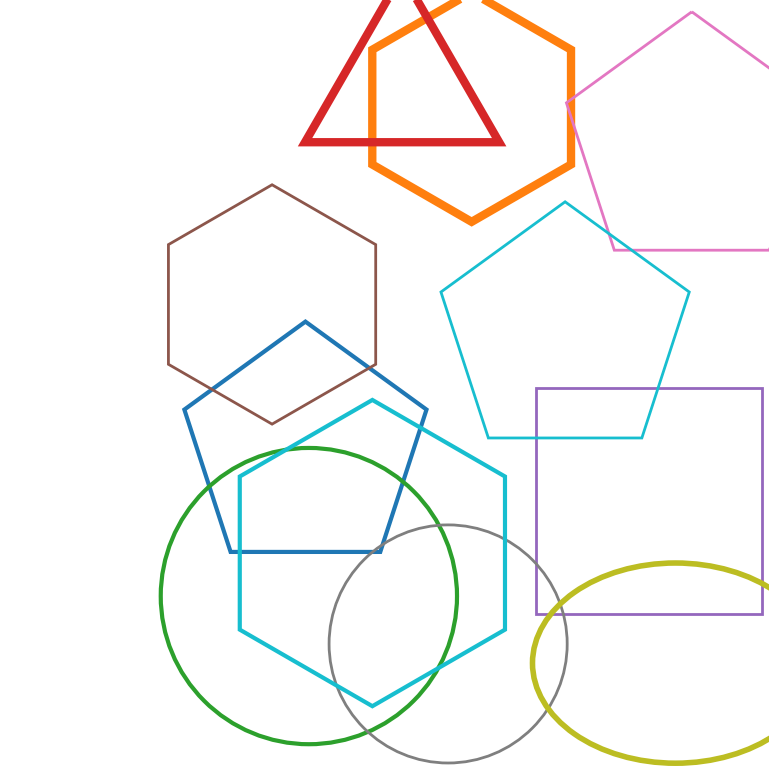[{"shape": "pentagon", "thickness": 1.5, "radius": 0.83, "center": [0.397, 0.417]}, {"shape": "hexagon", "thickness": 3, "radius": 0.75, "center": [0.613, 0.861]}, {"shape": "circle", "thickness": 1.5, "radius": 0.96, "center": [0.401, 0.226]}, {"shape": "triangle", "thickness": 3, "radius": 0.73, "center": [0.522, 0.888]}, {"shape": "square", "thickness": 1, "radius": 0.73, "center": [0.843, 0.349]}, {"shape": "hexagon", "thickness": 1, "radius": 0.78, "center": [0.353, 0.605]}, {"shape": "pentagon", "thickness": 1, "radius": 0.86, "center": [0.898, 0.814]}, {"shape": "circle", "thickness": 1, "radius": 0.77, "center": [0.582, 0.164]}, {"shape": "oval", "thickness": 2, "radius": 0.93, "center": [0.877, 0.139]}, {"shape": "pentagon", "thickness": 1, "radius": 0.85, "center": [0.734, 0.568]}, {"shape": "hexagon", "thickness": 1.5, "radius": 0.99, "center": [0.484, 0.282]}]